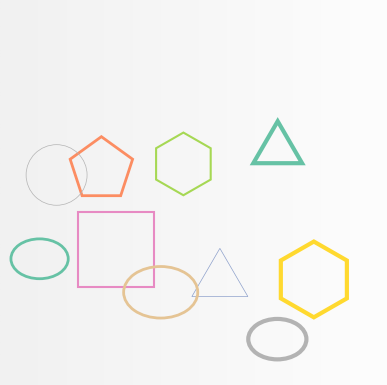[{"shape": "oval", "thickness": 2, "radius": 0.37, "center": [0.102, 0.328]}, {"shape": "triangle", "thickness": 3, "radius": 0.36, "center": [0.717, 0.612]}, {"shape": "pentagon", "thickness": 2, "radius": 0.42, "center": [0.262, 0.56]}, {"shape": "triangle", "thickness": 0.5, "radius": 0.42, "center": [0.567, 0.271]}, {"shape": "square", "thickness": 1.5, "radius": 0.49, "center": [0.3, 0.353]}, {"shape": "hexagon", "thickness": 1.5, "radius": 0.41, "center": [0.473, 0.574]}, {"shape": "hexagon", "thickness": 3, "radius": 0.49, "center": [0.81, 0.274]}, {"shape": "oval", "thickness": 2, "radius": 0.48, "center": [0.415, 0.241]}, {"shape": "oval", "thickness": 3, "radius": 0.38, "center": [0.716, 0.119]}, {"shape": "circle", "thickness": 0.5, "radius": 0.39, "center": [0.146, 0.546]}]